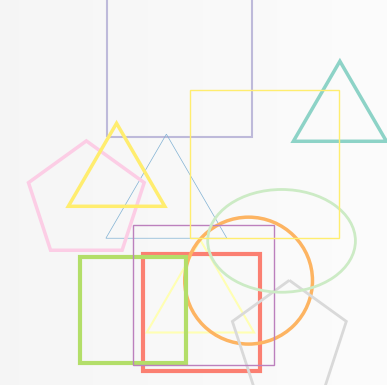[{"shape": "triangle", "thickness": 2.5, "radius": 0.69, "center": [0.877, 0.702]}, {"shape": "triangle", "thickness": 1.5, "radius": 0.8, "center": [0.517, 0.216]}, {"shape": "square", "thickness": 1.5, "radius": 0.93, "center": [0.463, 0.831]}, {"shape": "square", "thickness": 3, "radius": 0.75, "center": [0.521, 0.188]}, {"shape": "triangle", "thickness": 0.5, "radius": 0.9, "center": [0.429, 0.471]}, {"shape": "circle", "thickness": 2.5, "radius": 0.82, "center": [0.642, 0.271]}, {"shape": "square", "thickness": 3, "radius": 0.69, "center": [0.343, 0.194]}, {"shape": "pentagon", "thickness": 2.5, "radius": 0.78, "center": [0.223, 0.477]}, {"shape": "pentagon", "thickness": 2, "radius": 0.77, "center": [0.747, 0.117]}, {"shape": "square", "thickness": 1, "radius": 0.91, "center": [0.526, 0.233]}, {"shape": "oval", "thickness": 2, "radius": 0.95, "center": [0.727, 0.374]}, {"shape": "triangle", "thickness": 2.5, "radius": 0.72, "center": [0.301, 0.536]}, {"shape": "square", "thickness": 1, "radius": 0.96, "center": [0.682, 0.574]}]